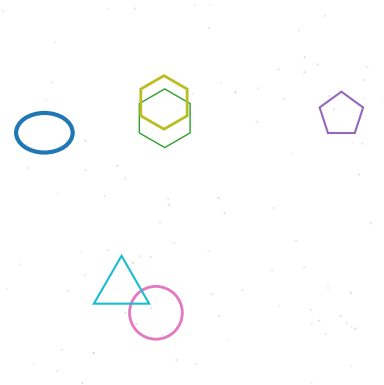[{"shape": "oval", "thickness": 3, "radius": 0.37, "center": [0.115, 0.655]}, {"shape": "hexagon", "thickness": 1, "radius": 0.38, "center": [0.428, 0.693]}, {"shape": "pentagon", "thickness": 1.5, "radius": 0.3, "center": [0.887, 0.703]}, {"shape": "circle", "thickness": 2, "radius": 0.34, "center": [0.405, 0.188]}, {"shape": "hexagon", "thickness": 2, "radius": 0.35, "center": [0.426, 0.734]}, {"shape": "triangle", "thickness": 1.5, "radius": 0.41, "center": [0.316, 0.253]}]